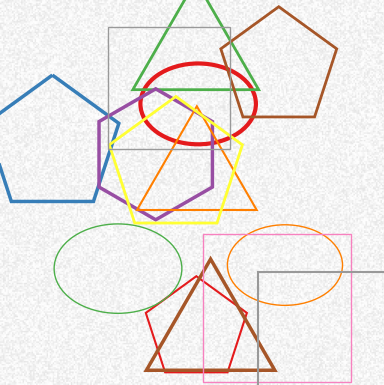[{"shape": "oval", "thickness": 3, "radius": 0.75, "center": [0.515, 0.73]}, {"shape": "pentagon", "thickness": 1.5, "radius": 0.69, "center": [0.51, 0.145]}, {"shape": "pentagon", "thickness": 2.5, "radius": 0.91, "center": [0.136, 0.624]}, {"shape": "triangle", "thickness": 2, "radius": 0.94, "center": [0.508, 0.861]}, {"shape": "oval", "thickness": 1, "radius": 0.83, "center": [0.306, 0.302]}, {"shape": "hexagon", "thickness": 2.5, "radius": 0.85, "center": [0.404, 0.599]}, {"shape": "oval", "thickness": 1, "radius": 0.75, "center": [0.74, 0.312]}, {"shape": "triangle", "thickness": 1.5, "radius": 0.9, "center": [0.511, 0.544]}, {"shape": "pentagon", "thickness": 2, "radius": 0.91, "center": [0.457, 0.568]}, {"shape": "triangle", "thickness": 2.5, "radius": 0.96, "center": [0.547, 0.135]}, {"shape": "pentagon", "thickness": 2, "radius": 0.79, "center": [0.724, 0.824]}, {"shape": "square", "thickness": 1, "radius": 0.96, "center": [0.72, 0.2]}, {"shape": "square", "thickness": 1, "radius": 0.79, "center": [0.438, 0.772]}, {"shape": "square", "thickness": 1.5, "radius": 0.82, "center": [0.835, 0.128]}]